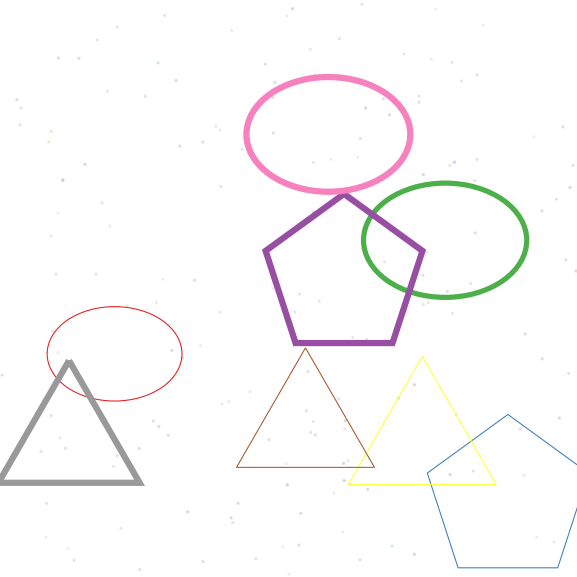[{"shape": "oval", "thickness": 0.5, "radius": 0.58, "center": [0.198, 0.386]}, {"shape": "pentagon", "thickness": 0.5, "radius": 0.73, "center": [0.879, 0.135]}, {"shape": "oval", "thickness": 2.5, "radius": 0.71, "center": [0.771, 0.583]}, {"shape": "pentagon", "thickness": 3, "radius": 0.71, "center": [0.596, 0.521]}, {"shape": "triangle", "thickness": 0.5, "radius": 0.74, "center": [0.731, 0.234]}, {"shape": "triangle", "thickness": 0.5, "radius": 0.69, "center": [0.529, 0.259]}, {"shape": "oval", "thickness": 3, "radius": 0.71, "center": [0.569, 0.766]}, {"shape": "triangle", "thickness": 3, "radius": 0.71, "center": [0.12, 0.234]}]